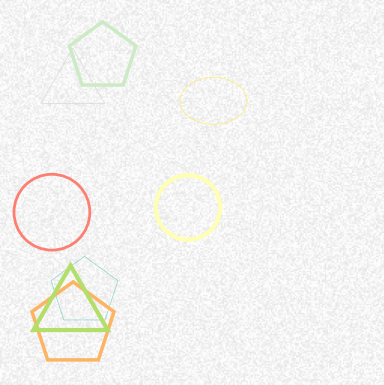[{"shape": "pentagon", "thickness": 0.5, "radius": 0.46, "center": [0.219, 0.243]}, {"shape": "circle", "thickness": 3, "radius": 0.42, "center": [0.488, 0.461]}, {"shape": "circle", "thickness": 2, "radius": 0.49, "center": [0.135, 0.449]}, {"shape": "pentagon", "thickness": 2.5, "radius": 0.56, "center": [0.19, 0.156]}, {"shape": "triangle", "thickness": 3, "radius": 0.56, "center": [0.183, 0.199]}, {"shape": "triangle", "thickness": 0.5, "radius": 0.48, "center": [0.189, 0.779]}, {"shape": "pentagon", "thickness": 2.5, "radius": 0.45, "center": [0.267, 0.853]}, {"shape": "oval", "thickness": 0.5, "radius": 0.43, "center": [0.555, 0.738]}]